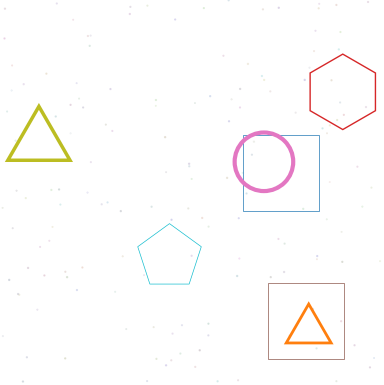[{"shape": "square", "thickness": 0.5, "radius": 0.49, "center": [0.729, 0.55]}, {"shape": "triangle", "thickness": 2, "radius": 0.34, "center": [0.802, 0.143]}, {"shape": "hexagon", "thickness": 1, "radius": 0.49, "center": [0.89, 0.761]}, {"shape": "square", "thickness": 0.5, "radius": 0.49, "center": [0.794, 0.167]}, {"shape": "circle", "thickness": 3, "radius": 0.38, "center": [0.686, 0.58]}, {"shape": "triangle", "thickness": 2.5, "radius": 0.47, "center": [0.101, 0.63]}, {"shape": "pentagon", "thickness": 0.5, "radius": 0.43, "center": [0.44, 0.332]}]